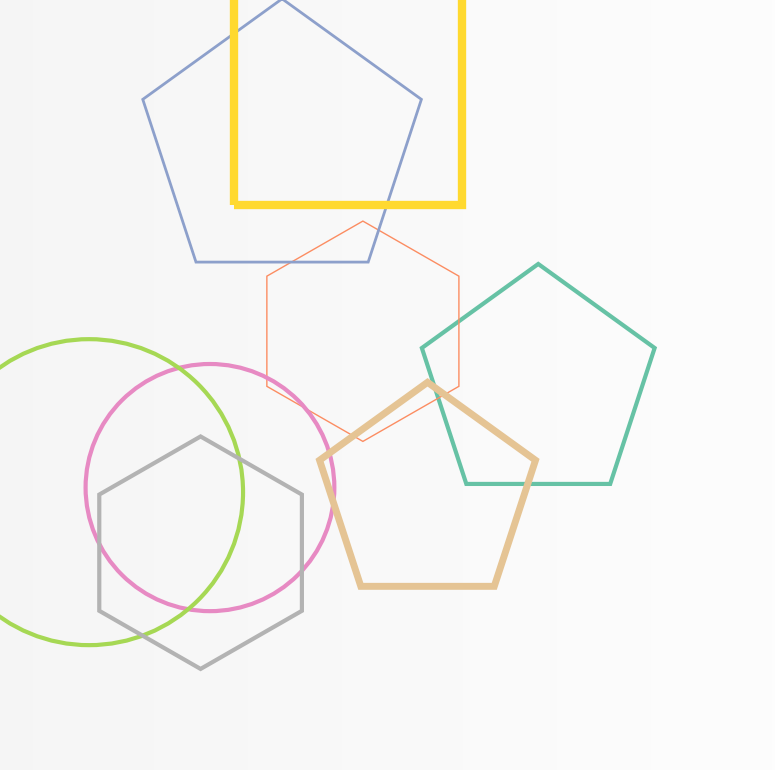[{"shape": "pentagon", "thickness": 1.5, "radius": 0.79, "center": [0.695, 0.499]}, {"shape": "hexagon", "thickness": 0.5, "radius": 0.72, "center": [0.468, 0.57]}, {"shape": "pentagon", "thickness": 1, "radius": 0.95, "center": [0.364, 0.813]}, {"shape": "circle", "thickness": 1.5, "radius": 0.8, "center": [0.271, 0.367]}, {"shape": "circle", "thickness": 1.5, "radius": 0.99, "center": [0.115, 0.361]}, {"shape": "square", "thickness": 3, "radius": 0.74, "center": [0.449, 0.88]}, {"shape": "pentagon", "thickness": 2.5, "radius": 0.73, "center": [0.552, 0.357]}, {"shape": "hexagon", "thickness": 1.5, "radius": 0.75, "center": [0.259, 0.282]}]